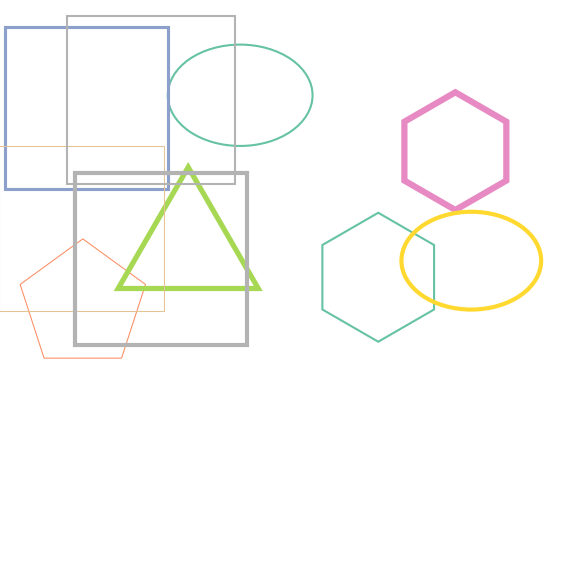[{"shape": "hexagon", "thickness": 1, "radius": 0.56, "center": [0.655, 0.519]}, {"shape": "oval", "thickness": 1, "radius": 0.63, "center": [0.416, 0.834]}, {"shape": "pentagon", "thickness": 0.5, "radius": 0.57, "center": [0.143, 0.471]}, {"shape": "square", "thickness": 1.5, "radius": 0.7, "center": [0.15, 0.813]}, {"shape": "hexagon", "thickness": 3, "radius": 0.51, "center": [0.789, 0.737]}, {"shape": "triangle", "thickness": 2.5, "radius": 0.7, "center": [0.326, 0.57]}, {"shape": "oval", "thickness": 2, "radius": 0.6, "center": [0.816, 0.548]}, {"shape": "square", "thickness": 0.5, "radius": 0.71, "center": [0.142, 0.604]}, {"shape": "square", "thickness": 2, "radius": 0.74, "center": [0.279, 0.551]}, {"shape": "square", "thickness": 1, "radius": 0.73, "center": [0.261, 0.826]}]